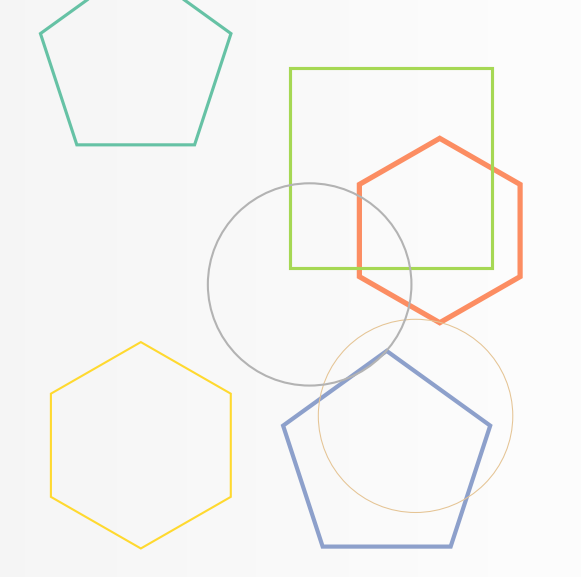[{"shape": "pentagon", "thickness": 1.5, "radius": 0.86, "center": [0.233, 0.888]}, {"shape": "hexagon", "thickness": 2.5, "radius": 0.8, "center": [0.757, 0.6]}, {"shape": "pentagon", "thickness": 2, "radius": 0.94, "center": [0.665, 0.204]}, {"shape": "square", "thickness": 1.5, "radius": 0.87, "center": [0.673, 0.708]}, {"shape": "hexagon", "thickness": 1, "radius": 0.89, "center": [0.242, 0.228]}, {"shape": "circle", "thickness": 0.5, "radius": 0.84, "center": [0.715, 0.279]}, {"shape": "circle", "thickness": 1, "radius": 0.88, "center": [0.533, 0.507]}]